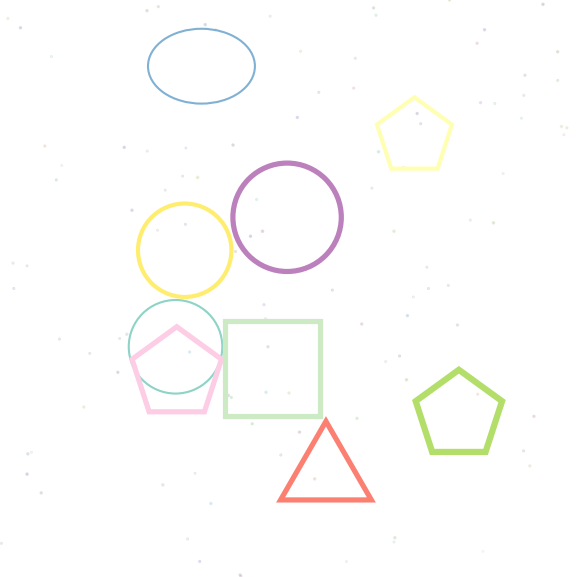[{"shape": "circle", "thickness": 1, "radius": 0.4, "center": [0.304, 0.399]}, {"shape": "pentagon", "thickness": 2, "radius": 0.34, "center": [0.718, 0.762]}, {"shape": "triangle", "thickness": 2.5, "radius": 0.45, "center": [0.564, 0.179]}, {"shape": "oval", "thickness": 1, "radius": 0.46, "center": [0.349, 0.885]}, {"shape": "pentagon", "thickness": 3, "radius": 0.39, "center": [0.795, 0.28]}, {"shape": "pentagon", "thickness": 2.5, "radius": 0.41, "center": [0.306, 0.352]}, {"shape": "circle", "thickness": 2.5, "radius": 0.47, "center": [0.497, 0.623]}, {"shape": "square", "thickness": 2.5, "radius": 0.41, "center": [0.472, 0.361]}, {"shape": "circle", "thickness": 2, "radius": 0.4, "center": [0.32, 0.566]}]